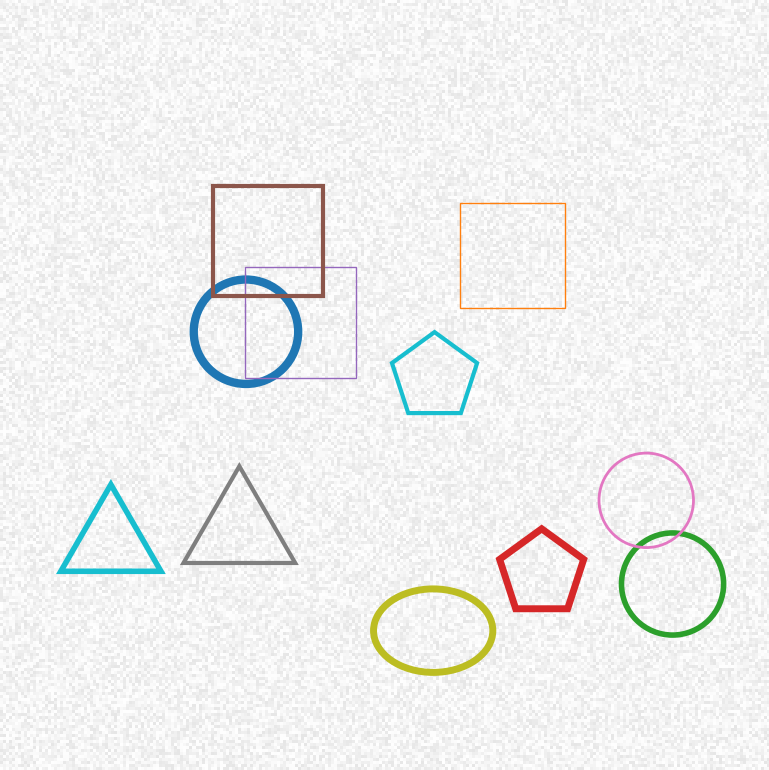[{"shape": "circle", "thickness": 3, "radius": 0.34, "center": [0.319, 0.569]}, {"shape": "square", "thickness": 0.5, "radius": 0.34, "center": [0.665, 0.668]}, {"shape": "circle", "thickness": 2, "radius": 0.33, "center": [0.873, 0.242]}, {"shape": "pentagon", "thickness": 2.5, "radius": 0.29, "center": [0.703, 0.256]}, {"shape": "square", "thickness": 0.5, "radius": 0.36, "center": [0.391, 0.581]}, {"shape": "square", "thickness": 1.5, "radius": 0.36, "center": [0.349, 0.687]}, {"shape": "circle", "thickness": 1, "radius": 0.31, "center": [0.839, 0.35]}, {"shape": "triangle", "thickness": 1.5, "radius": 0.42, "center": [0.311, 0.311]}, {"shape": "oval", "thickness": 2.5, "radius": 0.39, "center": [0.563, 0.181]}, {"shape": "triangle", "thickness": 2, "radius": 0.38, "center": [0.144, 0.296]}, {"shape": "pentagon", "thickness": 1.5, "radius": 0.29, "center": [0.564, 0.511]}]